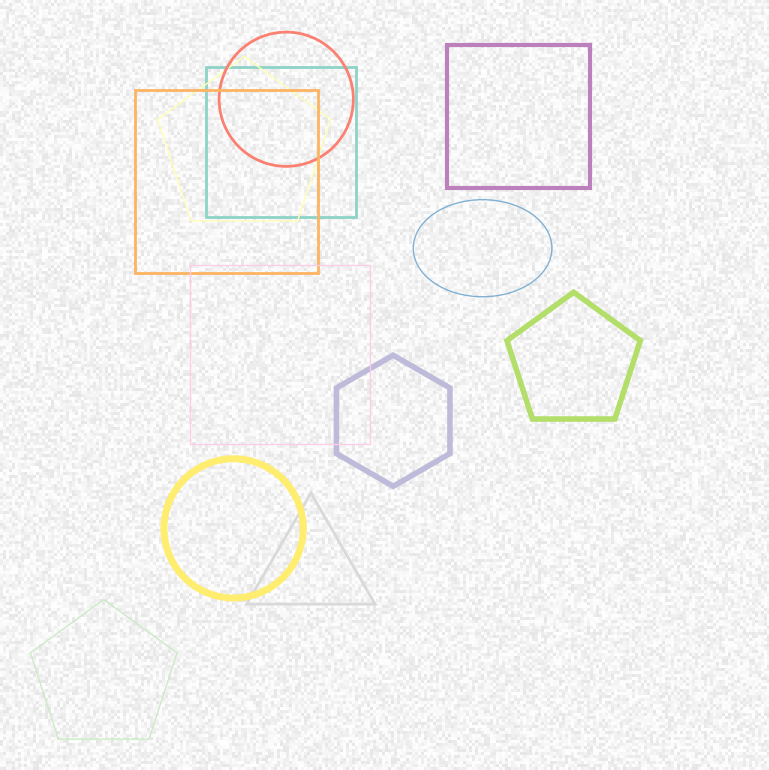[{"shape": "square", "thickness": 1, "radius": 0.49, "center": [0.365, 0.815]}, {"shape": "pentagon", "thickness": 0.5, "radius": 0.59, "center": [0.317, 0.809]}, {"shape": "hexagon", "thickness": 2, "radius": 0.43, "center": [0.511, 0.454]}, {"shape": "circle", "thickness": 1, "radius": 0.44, "center": [0.372, 0.871]}, {"shape": "oval", "thickness": 0.5, "radius": 0.45, "center": [0.627, 0.678]}, {"shape": "square", "thickness": 1, "radius": 0.59, "center": [0.294, 0.764]}, {"shape": "pentagon", "thickness": 2, "radius": 0.46, "center": [0.745, 0.529]}, {"shape": "square", "thickness": 0.5, "radius": 0.58, "center": [0.364, 0.54]}, {"shape": "triangle", "thickness": 1, "radius": 0.48, "center": [0.404, 0.264]}, {"shape": "square", "thickness": 1.5, "radius": 0.46, "center": [0.673, 0.849]}, {"shape": "pentagon", "thickness": 0.5, "radius": 0.5, "center": [0.135, 0.121]}, {"shape": "circle", "thickness": 2.5, "radius": 0.45, "center": [0.303, 0.314]}]